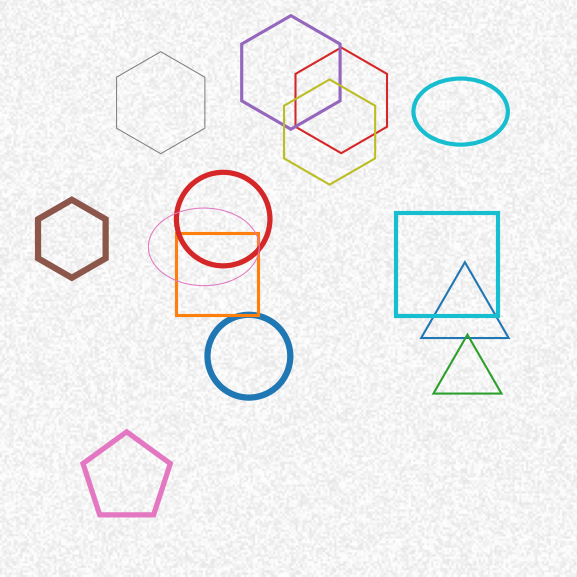[{"shape": "triangle", "thickness": 1, "radius": 0.44, "center": [0.805, 0.458]}, {"shape": "circle", "thickness": 3, "radius": 0.36, "center": [0.431, 0.382]}, {"shape": "square", "thickness": 1.5, "radius": 0.36, "center": [0.376, 0.525]}, {"shape": "triangle", "thickness": 1, "radius": 0.34, "center": [0.809, 0.352]}, {"shape": "circle", "thickness": 2.5, "radius": 0.4, "center": [0.386, 0.62]}, {"shape": "hexagon", "thickness": 1, "radius": 0.46, "center": [0.591, 0.825]}, {"shape": "hexagon", "thickness": 1.5, "radius": 0.49, "center": [0.504, 0.874]}, {"shape": "hexagon", "thickness": 3, "radius": 0.34, "center": [0.124, 0.586]}, {"shape": "oval", "thickness": 0.5, "radius": 0.48, "center": [0.353, 0.572]}, {"shape": "pentagon", "thickness": 2.5, "radius": 0.4, "center": [0.219, 0.172]}, {"shape": "hexagon", "thickness": 0.5, "radius": 0.44, "center": [0.278, 0.821]}, {"shape": "hexagon", "thickness": 1, "radius": 0.46, "center": [0.571, 0.77]}, {"shape": "oval", "thickness": 2, "radius": 0.41, "center": [0.798, 0.806]}, {"shape": "square", "thickness": 2, "radius": 0.44, "center": [0.774, 0.541]}]